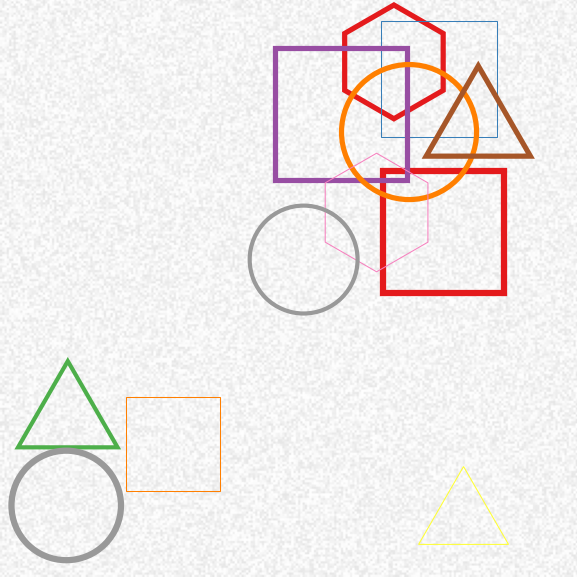[{"shape": "hexagon", "thickness": 2.5, "radius": 0.49, "center": [0.682, 0.892]}, {"shape": "square", "thickness": 3, "radius": 0.52, "center": [0.768, 0.597]}, {"shape": "square", "thickness": 0.5, "radius": 0.5, "center": [0.761, 0.862]}, {"shape": "triangle", "thickness": 2, "radius": 0.5, "center": [0.117, 0.274]}, {"shape": "square", "thickness": 2.5, "radius": 0.57, "center": [0.59, 0.802]}, {"shape": "circle", "thickness": 2.5, "radius": 0.58, "center": [0.708, 0.77]}, {"shape": "square", "thickness": 0.5, "radius": 0.41, "center": [0.299, 0.231]}, {"shape": "triangle", "thickness": 0.5, "radius": 0.45, "center": [0.803, 0.101]}, {"shape": "triangle", "thickness": 2.5, "radius": 0.52, "center": [0.828, 0.781]}, {"shape": "hexagon", "thickness": 0.5, "radius": 0.51, "center": [0.652, 0.631]}, {"shape": "circle", "thickness": 3, "radius": 0.47, "center": [0.115, 0.124]}, {"shape": "circle", "thickness": 2, "radius": 0.47, "center": [0.526, 0.55]}]